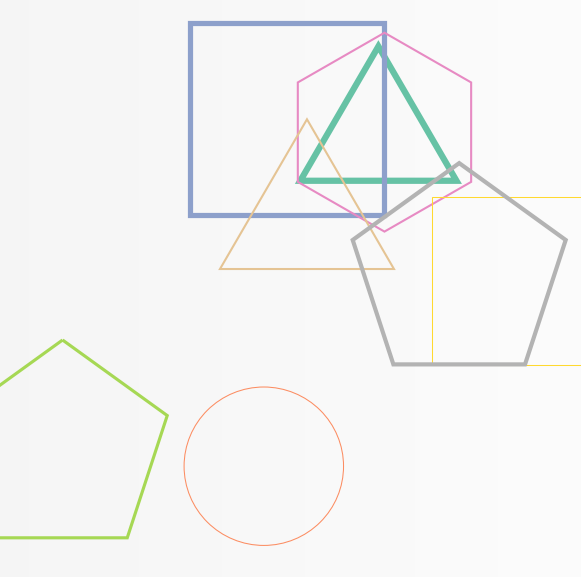[{"shape": "triangle", "thickness": 3, "radius": 0.78, "center": [0.651, 0.764]}, {"shape": "circle", "thickness": 0.5, "radius": 0.69, "center": [0.454, 0.192]}, {"shape": "square", "thickness": 2.5, "radius": 0.83, "center": [0.493, 0.793]}, {"shape": "hexagon", "thickness": 1, "radius": 0.86, "center": [0.661, 0.77]}, {"shape": "pentagon", "thickness": 1.5, "radius": 0.95, "center": [0.108, 0.221]}, {"shape": "square", "thickness": 0.5, "radius": 0.73, "center": [0.89, 0.513]}, {"shape": "triangle", "thickness": 1, "radius": 0.86, "center": [0.528, 0.62]}, {"shape": "pentagon", "thickness": 2, "radius": 0.96, "center": [0.79, 0.524]}]